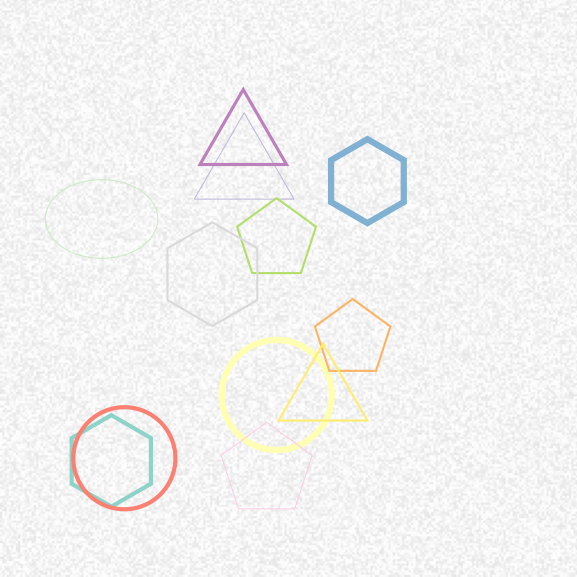[{"shape": "hexagon", "thickness": 2, "radius": 0.4, "center": [0.193, 0.201]}, {"shape": "circle", "thickness": 3, "radius": 0.48, "center": [0.479, 0.315]}, {"shape": "triangle", "thickness": 0.5, "radius": 0.5, "center": [0.423, 0.704]}, {"shape": "circle", "thickness": 2, "radius": 0.44, "center": [0.215, 0.206]}, {"shape": "hexagon", "thickness": 3, "radius": 0.36, "center": [0.636, 0.686]}, {"shape": "pentagon", "thickness": 1, "radius": 0.34, "center": [0.611, 0.413]}, {"shape": "pentagon", "thickness": 1, "radius": 0.36, "center": [0.479, 0.584]}, {"shape": "pentagon", "thickness": 0.5, "radius": 0.41, "center": [0.462, 0.185]}, {"shape": "hexagon", "thickness": 1, "radius": 0.45, "center": [0.368, 0.524]}, {"shape": "triangle", "thickness": 1.5, "radius": 0.43, "center": [0.421, 0.758]}, {"shape": "oval", "thickness": 0.5, "radius": 0.49, "center": [0.176, 0.62]}, {"shape": "triangle", "thickness": 1, "radius": 0.44, "center": [0.559, 0.315]}]